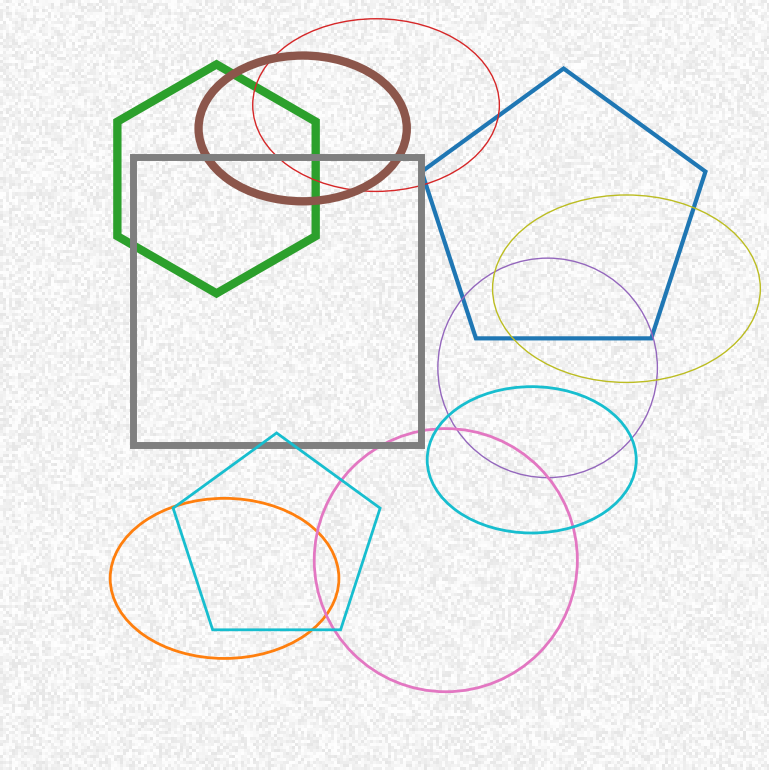[{"shape": "pentagon", "thickness": 1.5, "radius": 0.97, "center": [0.732, 0.717]}, {"shape": "oval", "thickness": 1, "radius": 0.74, "center": [0.292, 0.249]}, {"shape": "hexagon", "thickness": 3, "radius": 0.74, "center": [0.281, 0.768]}, {"shape": "oval", "thickness": 0.5, "radius": 0.8, "center": [0.488, 0.864]}, {"shape": "circle", "thickness": 0.5, "radius": 0.71, "center": [0.711, 0.522]}, {"shape": "oval", "thickness": 3, "radius": 0.68, "center": [0.393, 0.833]}, {"shape": "circle", "thickness": 1, "radius": 0.85, "center": [0.579, 0.273]}, {"shape": "square", "thickness": 2.5, "radius": 0.94, "center": [0.36, 0.609]}, {"shape": "oval", "thickness": 0.5, "radius": 0.87, "center": [0.814, 0.625]}, {"shape": "pentagon", "thickness": 1, "radius": 0.71, "center": [0.359, 0.296]}, {"shape": "oval", "thickness": 1, "radius": 0.68, "center": [0.691, 0.403]}]